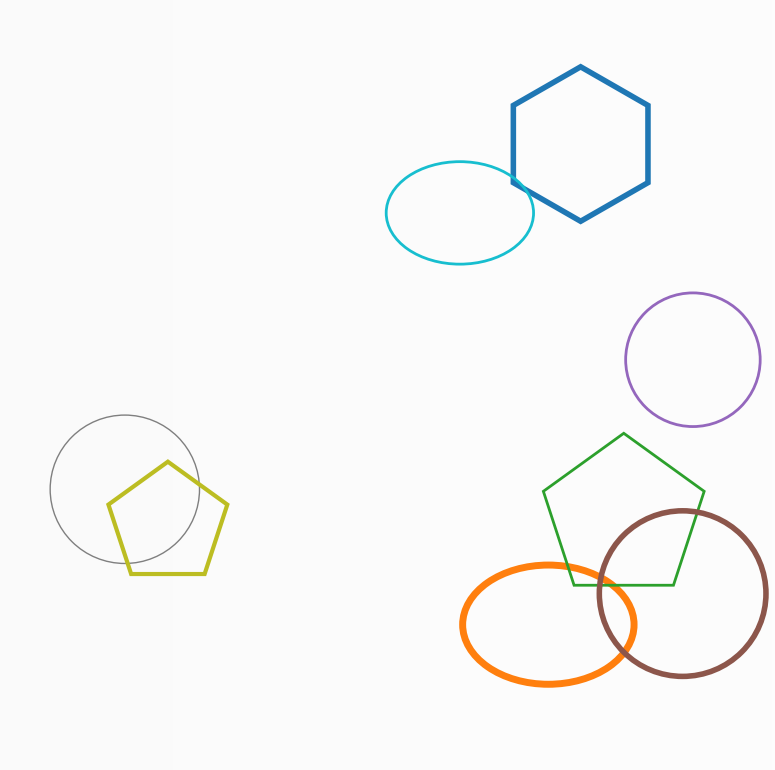[{"shape": "hexagon", "thickness": 2, "radius": 0.5, "center": [0.749, 0.813]}, {"shape": "oval", "thickness": 2.5, "radius": 0.55, "center": [0.708, 0.189]}, {"shape": "pentagon", "thickness": 1, "radius": 0.55, "center": [0.805, 0.328]}, {"shape": "circle", "thickness": 1, "radius": 0.43, "center": [0.894, 0.533]}, {"shape": "circle", "thickness": 2, "radius": 0.54, "center": [0.881, 0.229]}, {"shape": "circle", "thickness": 0.5, "radius": 0.48, "center": [0.161, 0.365]}, {"shape": "pentagon", "thickness": 1.5, "radius": 0.4, "center": [0.217, 0.32]}, {"shape": "oval", "thickness": 1, "radius": 0.48, "center": [0.593, 0.724]}]